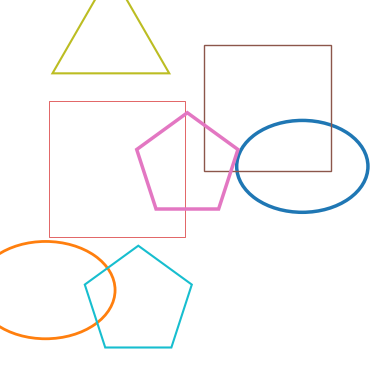[{"shape": "oval", "thickness": 2.5, "radius": 0.85, "center": [0.785, 0.568]}, {"shape": "oval", "thickness": 2, "radius": 0.9, "center": [0.118, 0.246]}, {"shape": "square", "thickness": 0.5, "radius": 0.88, "center": [0.304, 0.56]}, {"shape": "square", "thickness": 1, "radius": 0.82, "center": [0.695, 0.719]}, {"shape": "pentagon", "thickness": 2.5, "radius": 0.69, "center": [0.487, 0.569]}, {"shape": "triangle", "thickness": 1.5, "radius": 0.88, "center": [0.288, 0.897]}, {"shape": "pentagon", "thickness": 1.5, "radius": 0.73, "center": [0.359, 0.216]}]